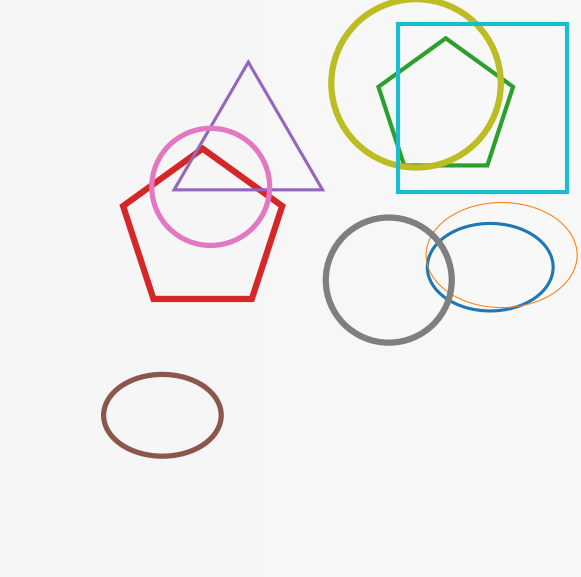[{"shape": "oval", "thickness": 1.5, "radius": 0.54, "center": [0.843, 0.536]}, {"shape": "oval", "thickness": 0.5, "radius": 0.65, "center": [0.863, 0.558]}, {"shape": "pentagon", "thickness": 2, "radius": 0.61, "center": [0.767, 0.811]}, {"shape": "pentagon", "thickness": 3, "radius": 0.72, "center": [0.349, 0.598]}, {"shape": "triangle", "thickness": 1.5, "radius": 0.74, "center": [0.427, 0.744]}, {"shape": "oval", "thickness": 2.5, "radius": 0.51, "center": [0.279, 0.28]}, {"shape": "circle", "thickness": 2.5, "radius": 0.51, "center": [0.363, 0.676]}, {"shape": "circle", "thickness": 3, "radius": 0.54, "center": [0.669, 0.514]}, {"shape": "circle", "thickness": 3, "radius": 0.73, "center": [0.716, 0.855]}, {"shape": "square", "thickness": 2, "radius": 0.73, "center": [0.83, 0.811]}]